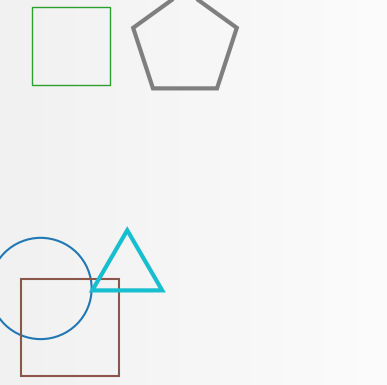[{"shape": "circle", "thickness": 1.5, "radius": 0.66, "center": [0.105, 0.251]}, {"shape": "square", "thickness": 1, "radius": 0.51, "center": [0.183, 0.882]}, {"shape": "square", "thickness": 1.5, "radius": 0.63, "center": [0.181, 0.149]}, {"shape": "pentagon", "thickness": 3, "radius": 0.7, "center": [0.477, 0.884]}, {"shape": "triangle", "thickness": 3, "radius": 0.52, "center": [0.328, 0.298]}]